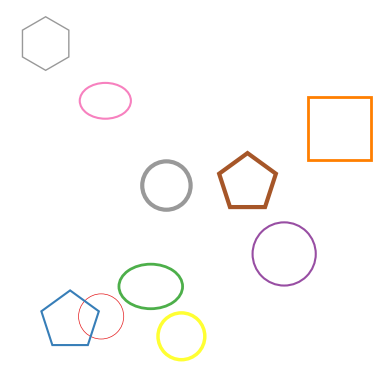[{"shape": "circle", "thickness": 0.5, "radius": 0.29, "center": [0.263, 0.178]}, {"shape": "pentagon", "thickness": 1.5, "radius": 0.39, "center": [0.182, 0.167]}, {"shape": "oval", "thickness": 2, "radius": 0.41, "center": [0.392, 0.256]}, {"shape": "circle", "thickness": 1.5, "radius": 0.41, "center": [0.738, 0.34]}, {"shape": "square", "thickness": 2, "radius": 0.41, "center": [0.882, 0.667]}, {"shape": "circle", "thickness": 2.5, "radius": 0.3, "center": [0.471, 0.126]}, {"shape": "pentagon", "thickness": 3, "radius": 0.39, "center": [0.643, 0.525]}, {"shape": "oval", "thickness": 1.5, "radius": 0.33, "center": [0.274, 0.738]}, {"shape": "circle", "thickness": 3, "radius": 0.31, "center": [0.432, 0.518]}, {"shape": "hexagon", "thickness": 1, "radius": 0.35, "center": [0.119, 0.887]}]